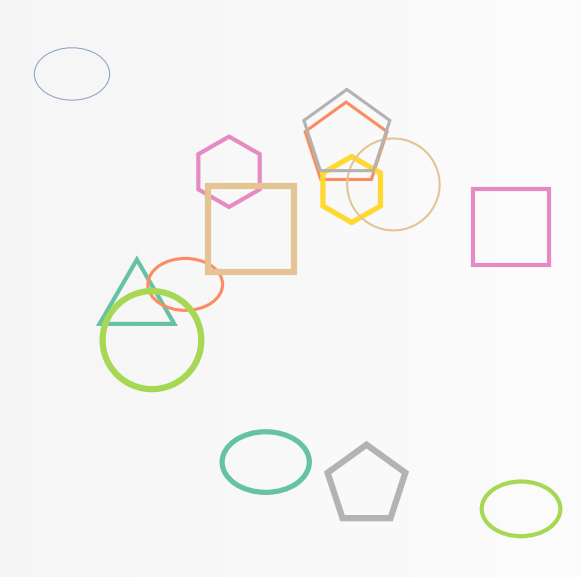[{"shape": "triangle", "thickness": 2, "radius": 0.37, "center": [0.236, 0.475]}, {"shape": "oval", "thickness": 2.5, "radius": 0.37, "center": [0.457, 0.199]}, {"shape": "pentagon", "thickness": 1.5, "radius": 0.37, "center": [0.595, 0.748]}, {"shape": "oval", "thickness": 1.5, "radius": 0.32, "center": [0.319, 0.507]}, {"shape": "oval", "thickness": 0.5, "radius": 0.32, "center": [0.124, 0.871]}, {"shape": "hexagon", "thickness": 2, "radius": 0.3, "center": [0.394, 0.702]}, {"shape": "square", "thickness": 2, "radius": 0.33, "center": [0.88, 0.606]}, {"shape": "circle", "thickness": 3, "radius": 0.42, "center": [0.261, 0.41]}, {"shape": "oval", "thickness": 2, "radius": 0.34, "center": [0.896, 0.118]}, {"shape": "hexagon", "thickness": 2.5, "radius": 0.29, "center": [0.605, 0.671]}, {"shape": "circle", "thickness": 1, "radius": 0.4, "center": [0.677, 0.68]}, {"shape": "square", "thickness": 3, "radius": 0.37, "center": [0.431, 0.602]}, {"shape": "pentagon", "thickness": 1.5, "radius": 0.39, "center": [0.597, 0.767]}, {"shape": "pentagon", "thickness": 3, "radius": 0.35, "center": [0.631, 0.159]}]